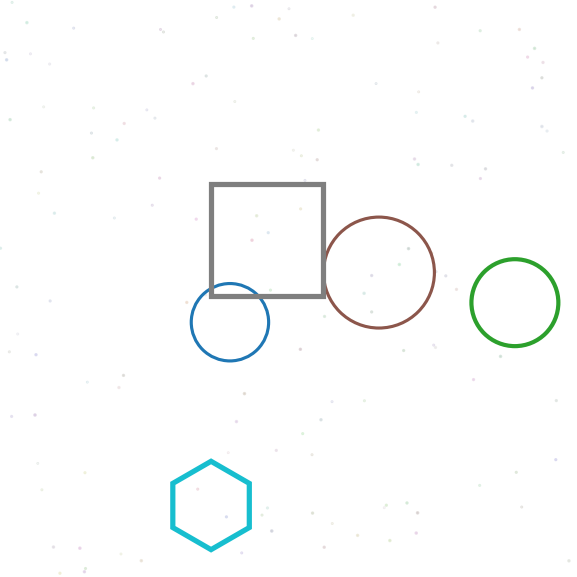[{"shape": "circle", "thickness": 1.5, "radius": 0.34, "center": [0.398, 0.441]}, {"shape": "circle", "thickness": 2, "radius": 0.38, "center": [0.892, 0.475]}, {"shape": "circle", "thickness": 1.5, "radius": 0.48, "center": [0.656, 0.527]}, {"shape": "square", "thickness": 2.5, "radius": 0.49, "center": [0.463, 0.584]}, {"shape": "hexagon", "thickness": 2.5, "radius": 0.38, "center": [0.365, 0.124]}]